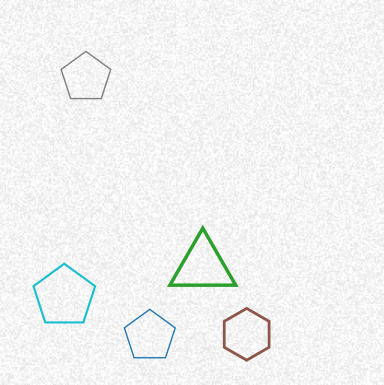[{"shape": "pentagon", "thickness": 1, "radius": 0.35, "center": [0.389, 0.127]}, {"shape": "triangle", "thickness": 2.5, "radius": 0.49, "center": [0.527, 0.309]}, {"shape": "hexagon", "thickness": 2, "radius": 0.34, "center": [0.641, 0.132]}, {"shape": "pentagon", "thickness": 1, "radius": 0.34, "center": [0.223, 0.799]}, {"shape": "pentagon", "thickness": 1.5, "radius": 0.42, "center": [0.167, 0.231]}]